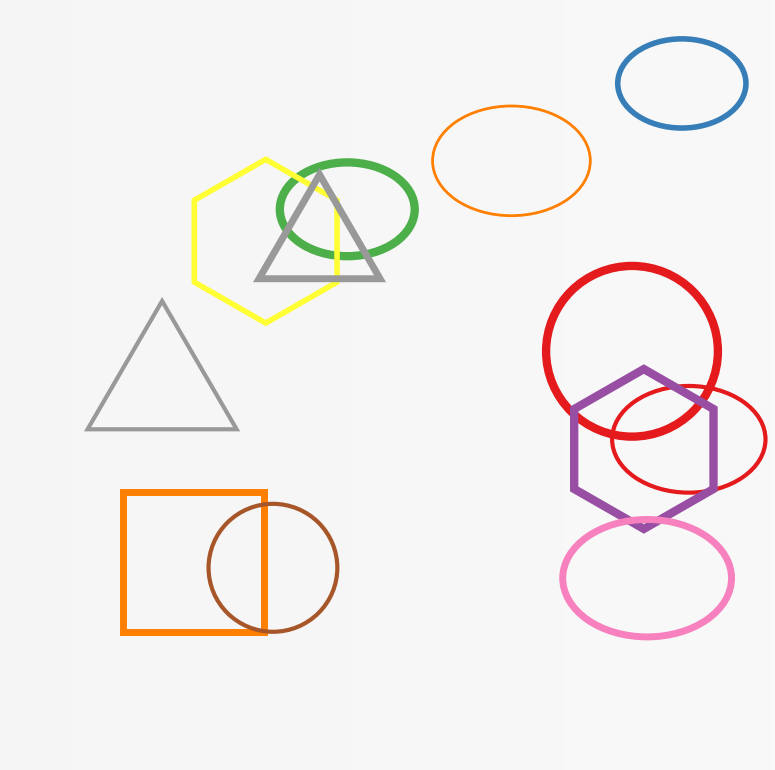[{"shape": "circle", "thickness": 3, "radius": 0.55, "center": [0.815, 0.544]}, {"shape": "oval", "thickness": 1.5, "radius": 0.49, "center": [0.889, 0.429]}, {"shape": "oval", "thickness": 2, "radius": 0.41, "center": [0.88, 0.892]}, {"shape": "oval", "thickness": 3, "radius": 0.44, "center": [0.448, 0.728]}, {"shape": "hexagon", "thickness": 3, "radius": 0.52, "center": [0.831, 0.417]}, {"shape": "oval", "thickness": 1, "radius": 0.51, "center": [0.66, 0.791]}, {"shape": "square", "thickness": 2.5, "radius": 0.46, "center": [0.249, 0.27]}, {"shape": "hexagon", "thickness": 2, "radius": 0.53, "center": [0.343, 0.687]}, {"shape": "circle", "thickness": 1.5, "radius": 0.42, "center": [0.352, 0.263]}, {"shape": "oval", "thickness": 2.5, "radius": 0.54, "center": [0.835, 0.249]}, {"shape": "triangle", "thickness": 2.5, "radius": 0.45, "center": [0.412, 0.683]}, {"shape": "triangle", "thickness": 1.5, "radius": 0.56, "center": [0.209, 0.498]}]